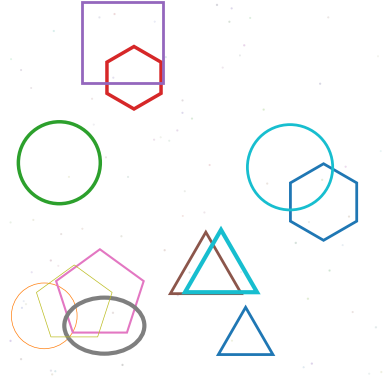[{"shape": "triangle", "thickness": 2, "radius": 0.41, "center": [0.638, 0.12]}, {"shape": "hexagon", "thickness": 2, "radius": 0.5, "center": [0.84, 0.475]}, {"shape": "circle", "thickness": 0.5, "radius": 0.43, "center": [0.115, 0.18]}, {"shape": "circle", "thickness": 2.5, "radius": 0.53, "center": [0.154, 0.577]}, {"shape": "hexagon", "thickness": 2.5, "radius": 0.41, "center": [0.348, 0.798]}, {"shape": "square", "thickness": 2, "radius": 0.52, "center": [0.317, 0.89]}, {"shape": "triangle", "thickness": 2, "radius": 0.53, "center": [0.535, 0.29]}, {"shape": "pentagon", "thickness": 1.5, "radius": 0.6, "center": [0.259, 0.233]}, {"shape": "oval", "thickness": 3, "radius": 0.52, "center": [0.271, 0.154]}, {"shape": "pentagon", "thickness": 0.5, "radius": 0.52, "center": [0.193, 0.209]}, {"shape": "triangle", "thickness": 3, "radius": 0.54, "center": [0.574, 0.295]}, {"shape": "circle", "thickness": 2, "radius": 0.55, "center": [0.753, 0.566]}]